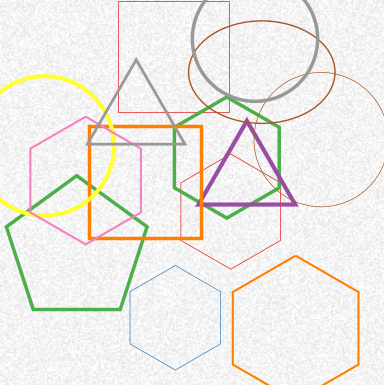[{"shape": "square", "thickness": 0.5, "radius": 0.72, "center": [0.451, 0.854]}, {"shape": "hexagon", "thickness": 0.5, "radius": 0.75, "center": [0.599, 0.45]}, {"shape": "hexagon", "thickness": 0.5, "radius": 0.68, "center": [0.455, 0.175]}, {"shape": "hexagon", "thickness": 2.5, "radius": 0.79, "center": [0.589, 0.591]}, {"shape": "pentagon", "thickness": 2.5, "radius": 0.96, "center": [0.199, 0.351]}, {"shape": "triangle", "thickness": 3, "radius": 0.72, "center": [0.641, 0.541]}, {"shape": "hexagon", "thickness": 1.5, "radius": 0.94, "center": [0.768, 0.147]}, {"shape": "square", "thickness": 2.5, "radius": 0.73, "center": [0.376, 0.527]}, {"shape": "circle", "thickness": 3, "radius": 0.91, "center": [0.115, 0.621]}, {"shape": "oval", "thickness": 1, "radius": 0.95, "center": [0.68, 0.813]}, {"shape": "circle", "thickness": 0.5, "radius": 0.87, "center": [0.834, 0.637]}, {"shape": "hexagon", "thickness": 1.5, "radius": 0.83, "center": [0.222, 0.531]}, {"shape": "circle", "thickness": 2.5, "radius": 0.81, "center": [0.662, 0.9]}, {"shape": "triangle", "thickness": 2, "radius": 0.73, "center": [0.354, 0.699]}]